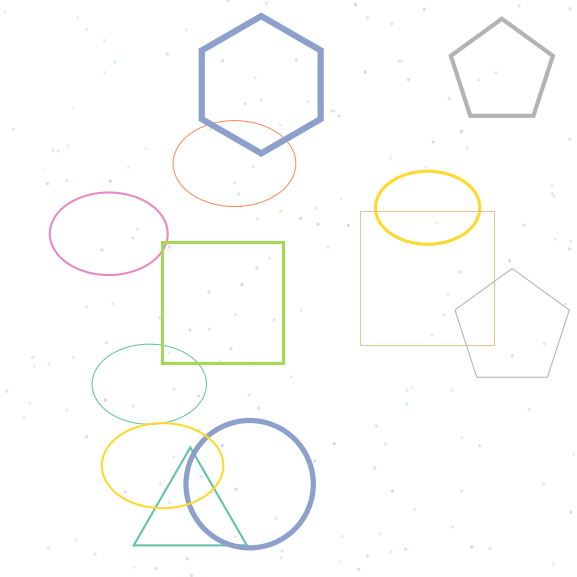[{"shape": "triangle", "thickness": 1, "radius": 0.57, "center": [0.33, 0.111]}, {"shape": "oval", "thickness": 0.5, "radius": 0.5, "center": [0.259, 0.334]}, {"shape": "oval", "thickness": 0.5, "radius": 0.53, "center": [0.406, 0.716]}, {"shape": "circle", "thickness": 2.5, "radius": 0.55, "center": [0.432, 0.161]}, {"shape": "hexagon", "thickness": 3, "radius": 0.59, "center": [0.452, 0.852]}, {"shape": "oval", "thickness": 1, "radius": 0.51, "center": [0.188, 0.594]}, {"shape": "square", "thickness": 1.5, "radius": 0.52, "center": [0.385, 0.475]}, {"shape": "oval", "thickness": 1, "radius": 0.53, "center": [0.281, 0.193]}, {"shape": "oval", "thickness": 1.5, "radius": 0.45, "center": [0.741, 0.639]}, {"shape": "square", "thickness": 0.5, "radius": 0.58, "center": [0.739, 0.517]}, {"shape": "pentagon", "thickness": 2, "radius": 0.46, "center": [0.869, 0.874]}, {"shape": "pentagon", "thickness": 0.5, "radius": 0.52, "center": [0.887, 0.43]}]